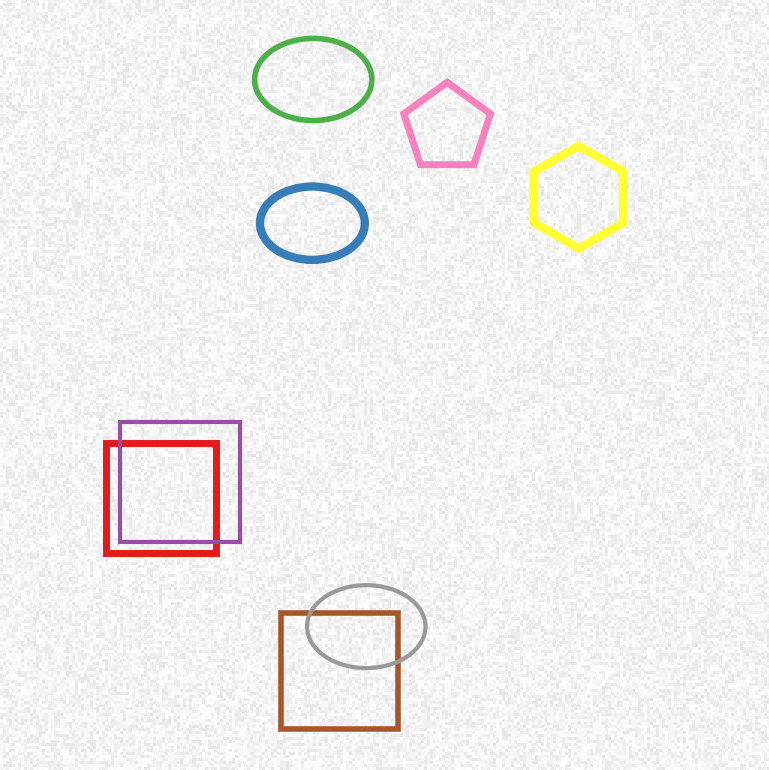[{"shape": "square", "thickness": 2.5, "radius": 0.36, "center": [0.209, 0.353]}, {"shape": "oval", "thickness": 3, "radius": 0.34, "center": [0.406, 0.71]}, {"shape": "oval", "thickness": 2, "radius": 0.38, "center": [0.407, 0.897]}, {"shape": "square", "thickness": 1.5, "radius": 0.39, "center": [0.234, 0.374]}, {"shape": "hexagon", "thickness": 3, "radius": 0.33, "center": [0.752, 0.744]}, {"shape": "square", "thickness": 2, "radius": 0.38, "center": [0.44, 0.129]}, {"shape": "pentagon", "thickness": 2.5, "radius": 0.3, "center": [0.581, 0.834]}, {"shape": "oval", "thickness": 1.5, "radius": 0.38, "center": [0.476, 0.186]}]